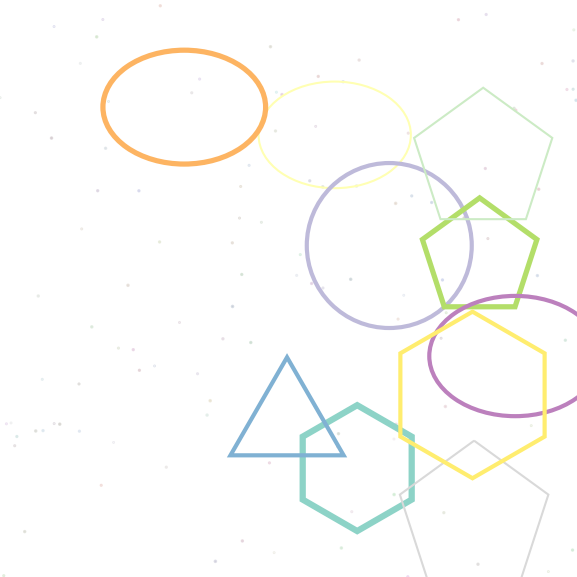[{"shape": "hexagon", "thickness": 3, "radius": 0.54, "center": [0.619, 0.189]}, {"shape": "oval", "thickness": 1, "radius": 0.66, "center": [0.58, 0.766]}, {"shape": "circle", "thickness": 2, "radius": 0.71, "center": [0.674, 0.574]}, {"shape": "triangle", "thickness": 2, "radius": 0.57, "center": [0.497, 0.267]}, {"shape": "oval", "thickness": 2.5, "radius": 0.7, "center": [0.319, 0.814]}, {"shape": "pentagon", "thickness": 2.5, "radius": 0.52, "center": [0.831, 0.552]}, {"shape": "pentagon", "thickness": 1, "radius": 0.68, "center": [0.821, 0.101]}, {"shape": "oval", "thickness": 2, "radius": 0.74, "center": [0.892, 0.383]}, {"shape": "pentagon", "thickness": 1, "radius": 0.63, "center": [0.837, 0.721]}, {"shape": "hexagon", "thickness": 2, "radius": 0.72, "center": [0.818, 0.315]}]